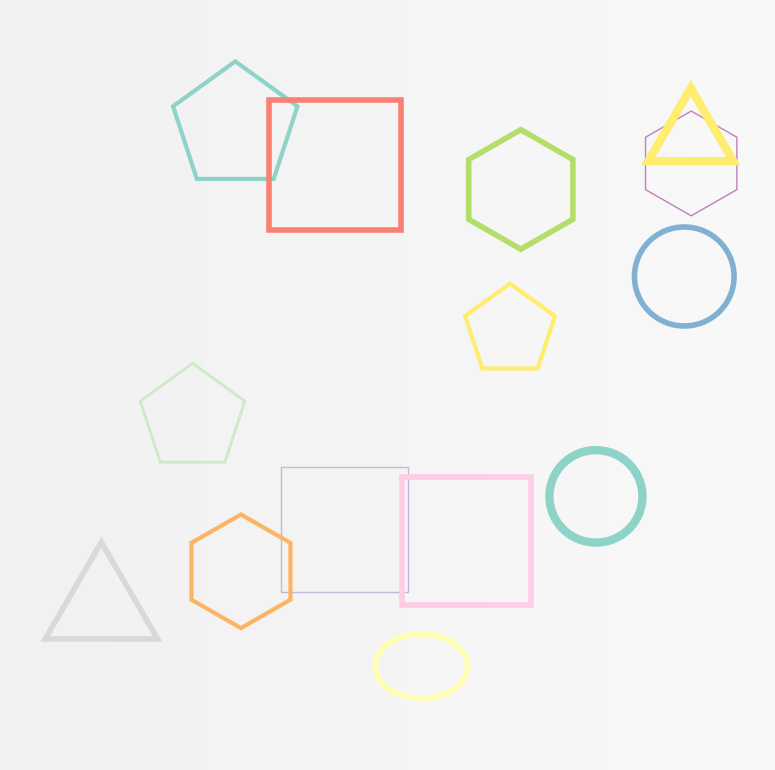[{"shape": "pentagon", "thickness": 1.5, "radius": 0.42, "center": [0.304, 0.836]}, {"shape": "circle", "thickness": 3, "radius": 0.3, "center": [0.769, 0.355]}, {"shape": "oval", "thickness": 2, "radius": 0.3, "center": [0.544, 0.135]}, {"shape": "square", "thickness": 0.5, "radius": 0.41, "center": [0.444, 0.312]}, {"shape": "square", "thickness": 2, "radius": 0.42, "center": [0.433, 0.786]}, {"shape": "circle", "thickness": 2, "radius": 0.32, "center": [0.883, 0.641]}, {"shape": "hexagon", "thickness": 1.5, "radius": 0.37, "center": [0.311, 0.258]}, {"shape": "hexagon", "thickness": 2, "radius": 0.39, "center": [0.672, 0.754]}, {"shape": "square", "thickness": 2, "radius": 0.42, "center": [0.602, 0.298]}, {"shape": "triangle", "thickness": 2, "radius": 0.42, "center": [0.131, 0.212]}, {"shape": "hexagon", "thickness": 0.5, "radius": 0.34, "center": [0.892, 0.788]}, {"shape": "pentagon", "thickness": 1, "radius": 0.35, "center": [0.248, 0.457]}, {"shape": "triangle", "thickness": 3, "radius": 0.32, "center": [0.891, 0.822]}, {"shape": "pentagon", "thickness": 1.5, "radius": 0.3, "center": [0.658, 0.571]}]